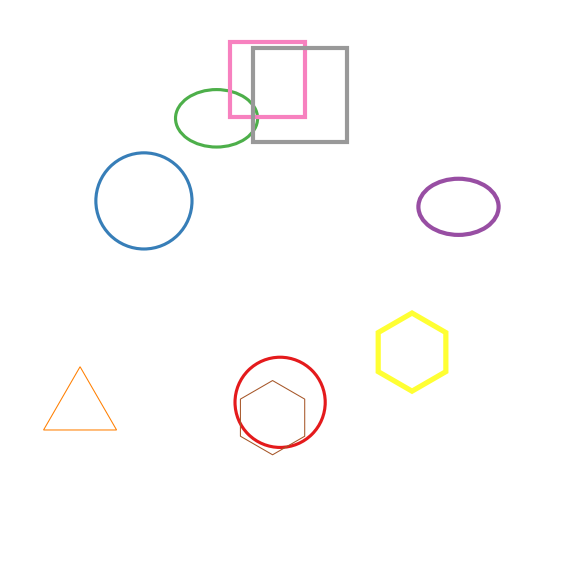[{"shape": "circle", "thickness": 1.5, "radius": 0.39, "center": [0.485, 0.302]}, {"shape": "circle", "thickness": 1.5, "radius": 0.42, "center": [0.249, 0.651]}, {"shape": "oval", "thickness": 1.5, "radius": 0.36, "center": [0.375, 0.794]}, {"shape": "oval", "thickness": 2, "radius": 0.35, "center": [0.794, 0.641]}, {"shape": "triangle", "thickness": 0.5, "radius": 0.37, "center": [0.139, 0.291]}, {"shape": "hexagon", "thickness": 2.5, "radius": 0.34, "center": [0.713, 0.389]}, {"shape": "hexagon", "thickness": 0.5, "radius": 0.32, "center": [0.472, 0.276]}, {"shape": "square", "thickness": 2, "radius": 0.32, "center": [0.463, 0.862]}, {"shape": "square", "thickness": 2, "radius": 0.41, "center": [0.52, 0.835]}]